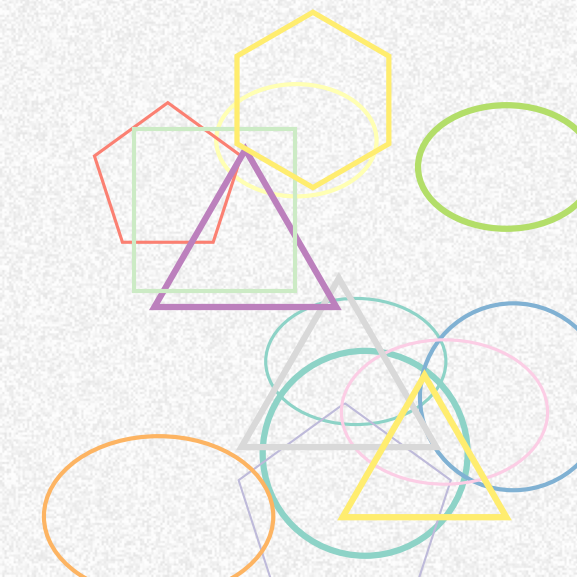[{"shape": "circle", "thickness": 3, "radius": 0.89, "center": [0.632, 0.214]}, {"shape": "oval", "thickness": 1.5, "radius": 0.78, "center": [0.616, 0.373]}, {"shape": "oval", "thickness": 2, "radius": 0.69, "center": [0.513, 0.756]}, {"shape": "pentagon", "thickness": 1, "radius": 0.97, "center": [0.597, 0.108]}, {"shape": "pentagon", "thickness": 1.5, "radius": 0.67, "center": [0.291, 0.688]}, {"shape": "circle", "thickness": 2, "radius": 0.81, "center": [0.889, 0.312]}, {"shape": "oval", "thickness": 2, "radius": 0.99, "center": [0.275, 0.105]}, {"shape": "oval", "thickness": 3, "radius": 0.76, "center": [0.877, 0.71]}, {"shape": "oval", "thickness": 1.5, "radius": 0.89, "center": [0.77, 0.286]}, {"shape": "triangle", "thickness": 3, "radius": 0.97, "center": [0.587, 0.322]}, {"shape": "triangle", "thickness": 3, "radius": 0.91, "center": [0.425, 0.558]}, {"shape": "square", "thickness": 2, "radius": 0.7, "center": [0.371, 0.636]}, {"shape": "hexagon", "thickness": 2.5, "radius": 0.76, "center": [0.542, 0.826]}, {"shape": "triangle", "thickness": 3, "radius": 0.82, "center": [0.735, 0.185]}]